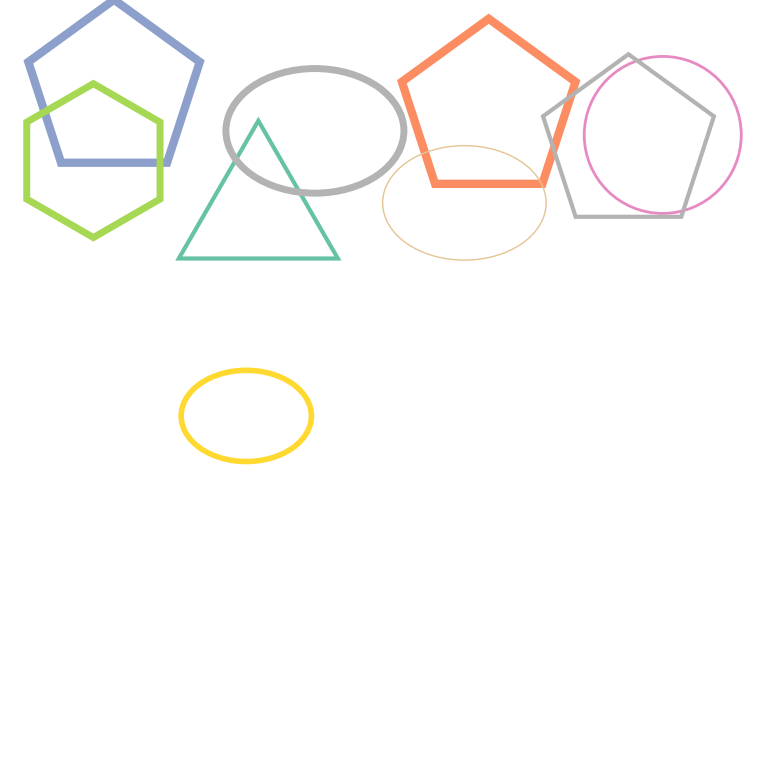[{"shape": "triangle", "thickness": 1.5, "radius": 0.6, "center": [0.336, 0.724]}, {"shape": "pentagon", "thickness": 3, "radius": 0.59, "center": [0.635, 0.857]}, {"shape": "pentagon", "thickness": 3, "radius": 0.59, "center": [0.148, 0.883]}, {"shape": "circle", "thickness": 1, "radius": 0.51, "center": [0.861, 0.825]}, {"shape": "hexagon", "thickness": 2.5, "radius": 0.5, "center": [0.121, 0.791]}, {"shape": "oval", "thickness": 2, "radius": 0.42, "center": [0.32, 0.46]}, {"shape": "oval", "thickness": 0.5, "radius": 0.53, "center": [0.603, 0.737]}, {"shape": "pentagon", "thickness": 1.5, "radius": 0.58, "center": [0.816, 0.813]}, {"shape": "oval", "thickness": 2.5, "radius": 0.58, "center": [0.409, 0.83]}]